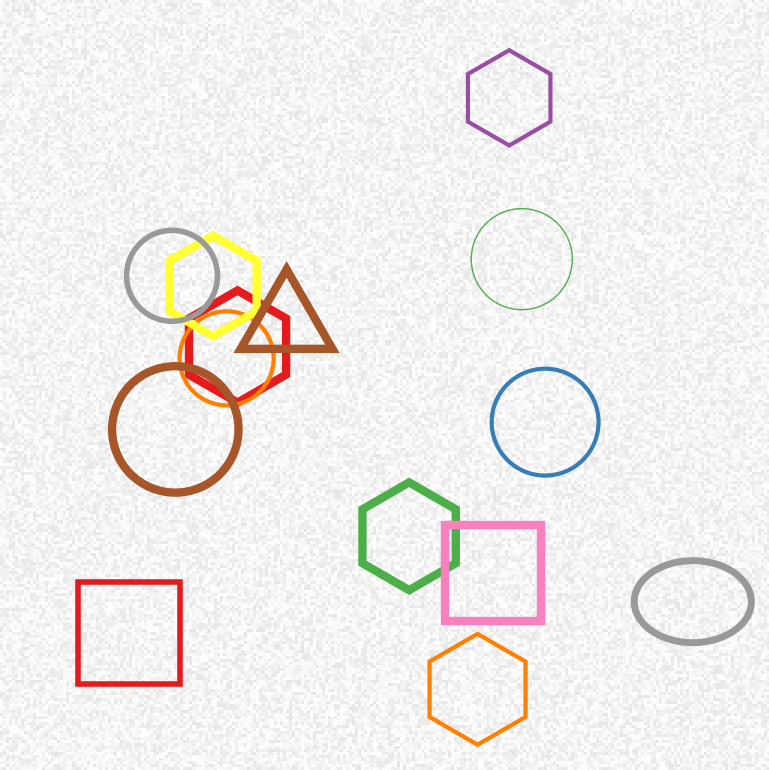[{"shape": "square", "thickness": 2, "radius": 0.33, "center": [0.167, 0.178]}, {"shape": "hexagon", "thickness": 3, "radius": 0.36, "center": [0.309, 0.55]}, {"shape": "circle", "thickness": 1.5, "radius": 0.35, "center": [0.708, 0.452]}, {"shape": "hexagon", "thickness": 3, "radius": 0.35, "center": [0.531, 0.304]}, {"shape": "circle", "thickness": 0.5, "radius": 0.33, "center": [0.678, 0.663]}, {"shape": "hexagon", "thickness": 1.5, "radius": 0.31, "center": [0.661, 0.873]}, {"shape": "hexagon", "thickness": 1.5, "radius": 0.36, "center": [0.62, 0.105]}, {"shape": "circle", "thickness": 1.5, "radius": 0.31, "center": [0.294, 0.535]}, {"shape": "hexagon", "thickness": 3, "radius": 0.33, "center": [0.277, 0.629]}, {"shape": "circle", "thickness": 3, "radius": 0.41, "center": [0.228, 0.442]}, {"shape": "triangle", "thickness": 3, "radius": 0.34, "center": [0.372, 0.581]}, {"shape": "square", "thickness": 3, "radius": 0.31, "center": [0.64, 0.255]}, {"shape": "oval", "thickness": 2.5, "radius": 0.38, "center": [0.9, 0.219]}, {"shape": "circle", "thickness": 2, "radius": 0.3, "center": [0.223, 0.642]}]